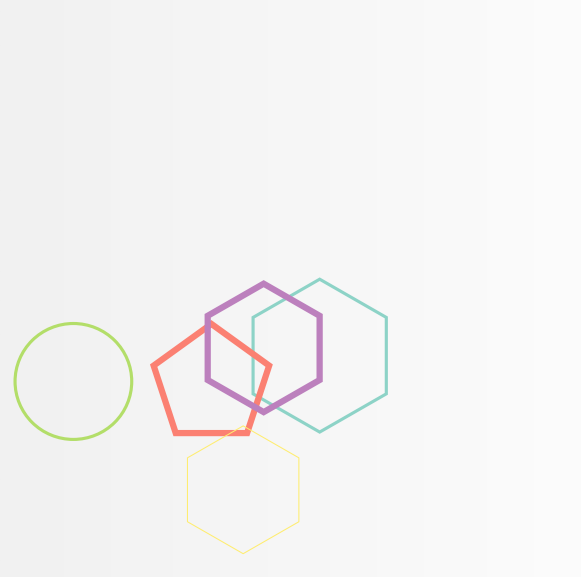[{"shape": "hexagon", "thickness": 1.5, "radius": 0.66, "center": [0.55, 0.383]}, {"shape": "pentagon", "thickness": 3, "radius": 0.52, "center": [0.364, 0.334]}, {"shape": "circle", "thickness": 1.5, "radius": 0.5, "center": [0.126, 0.339]}, {"shape": "hexagon", "thickness": 3, "radius": 0.56, "center": [0.454, 0.397]}, {"shape": "hexagon", "thickness": 0.5, "radius": 0.55, "center": [0.418, 0.151]}]